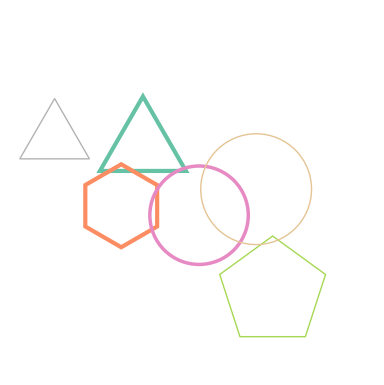[{"shape": "triangle", "thickness": 3, "radius": 0.64, "center": [0.371, 0.621]}, {"shape": "hexagon", "thickness": 3, "radius": 0.54, "center": [0.315, 0.466]}, {"shape": "circle", "thickness": 2.5, "radius": 0.64, "center": [0.517, 0.441]}, {"shape": "pentagon", "thickness": 1, "radius": 0.72, "center": [0.708, 0.242]}, {"shape": "circle", "thickness": 1, "radius": 0.72, "center": [0.665, 0.509]}, {"shape": "triangle", "thickness": 1, "radius": 0.52, "center": [0.142, 0.64]}]